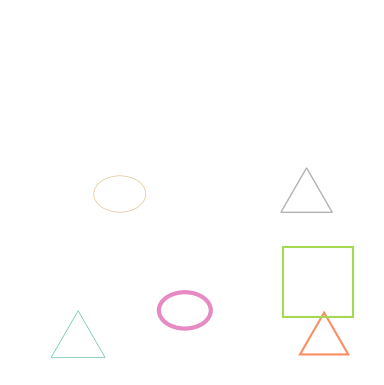[{"shape": "triangle", "thickness": 0.5, "radius": 0.4, "center": [0.203, 0.112]}, {"shape": "triangle", "thickness": 1.5, "radius": 0.36, "center": [0.842, 0.116]}, {"shape": "oval", "thickness": 3, "radius": 0.34, "center": [0.48, 0.194]}, {"shape": "square", "thickness": 1.5, "radius": 0.46, "center": [0.826, 0.268]}, {"shape": "oval", "thickness": 0.5, "radius": 0.34, "center": [0.311, 0.496]}, {"shape": "triangle", "thickness": 1, "radius": 0.38, "center": [0.796, 0.487]}]